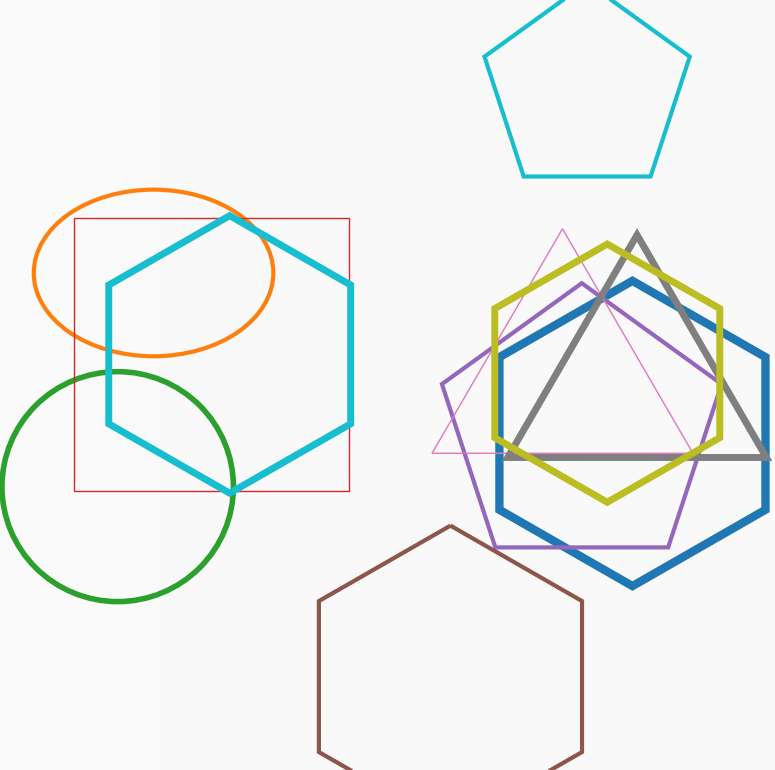[{"shape": "hexagon", "thickness": 3, "radius": 0.99, "center": [0.816, 0.437]}, {"shape": "oval", "thickness": 1.5, "radius": 0.77, "center": [0.198, 0.646]}, {"shape": "circle", "thickness": 2, "radius": 0.75, "center": [0.152, 0.368]}, {"shape": "square", "thickness": 0.5, "radius": 0.89, "center": [0.273, 0.539]}, {"shape": "pentagon", "thickness": 1.5, "radius": 0.95, "center": [0.751, 0.443]}, {"shape": "hexagon", "thickness": 1.5, "radius": 0.98, "center": [0.581, 0.121]}, {"shape": "triangle", "thickness": 0.5, "radius": 0.97, "center": [0.726, 0.509]}, {"shape": "triangle", "thickness": 2.5, "radius": 0.96, "center": [0.822, 0.502]}, {"shape": "hexagon", "thickness": 2.5, "radius": 0.84, "center": [0.784, 0.515]}, {"shape": "hexagon", "thickness": 2.5, "radius": 0.9, "center": [0.296, 0.54]}, {"shape": "pentagon", "thickness": 1.5, "radius": 0.7, "center": [0.758, 0.883]}]